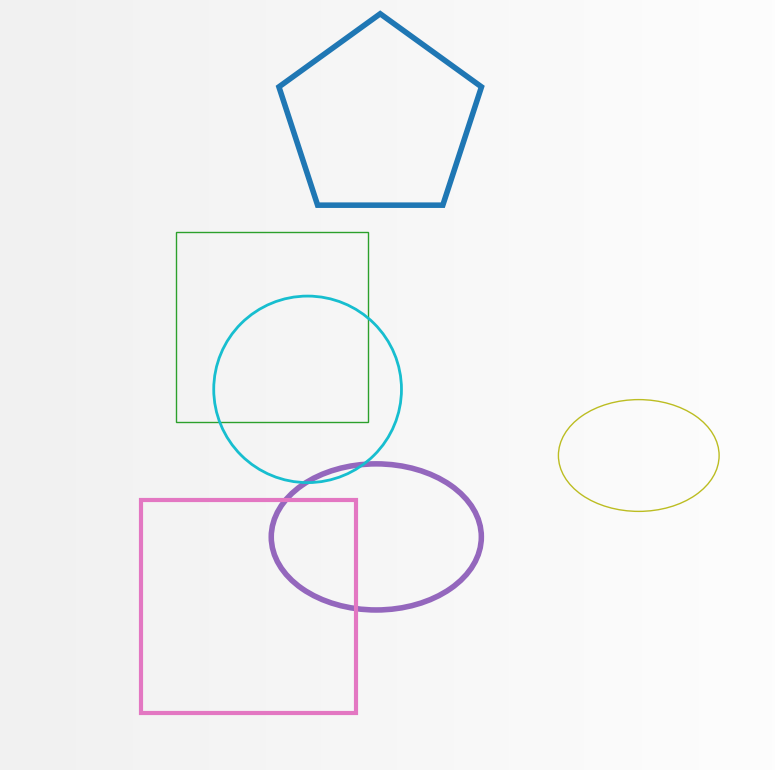[{"shape": "pentagon", "thickness": 2, "radius": 0.69, "center": [0.491, 0.845]}, {"shape": "square", "thickness": 0.5, "radius": 0.62, "center": [0.351, 0.575]}, {"shape": "oval", "thickness": 2, "radius": 0.68, "center": [0.486, 0.303]}, {"shape": "square", "thickness": 1.5, "radius": 0.69, "center": [0.321, 0.212]}, {"shape": "oval", "thickness": 0.5, "radius": 0.52, "center": [0.824, 0.408]}, {"shape": "circle", "thickness": 1, "radius": 0.61, "center": [0.397, 0.494]}]